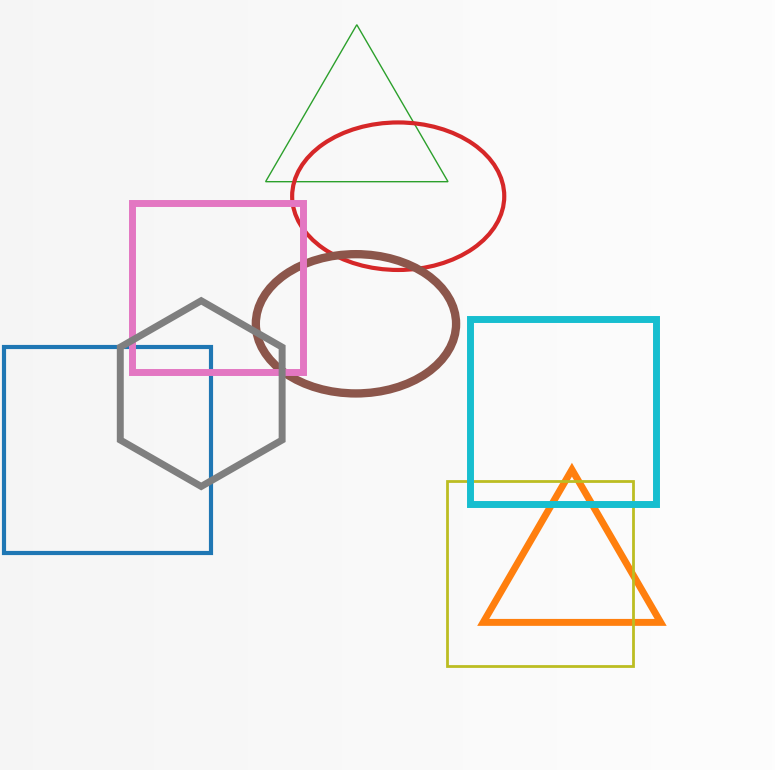[{"shape": "square", "thickness": 1.5, "radius": 0.67, "center": [0.138, 0.416]}, {"shape": "triangle", "thickness": 2.5, "radius": 0.66, "center": [0.738, 0.258]}, {"shape": "triangle", "thickness": 0.5, "radius": 0.68, "center": [0.46, 0.832]}, {"shape": "oval", "thickness": 1.5, "radius": 0.68, "center": [0.514, 0.745]}, {"shape": "oval", "thickness": 3, "radius": 0.65, "center": [0.459, 0.579]}, {"shape": "square", "thickness": 2.5, "radius": 0.55, "center": [0.281, 0.627]}, {"shape": "hexagon", "thickness": 2.5, "radius": 0.6, "center": [0.26, 0.489]}, {"shape": "square", "thickness": 1, "radius": 0.6, "center": [0.697, 0.256]}, {"shape": "square", "thickness": 2.5, "radius": 0.6, "center": [0.726, 0.466]}]